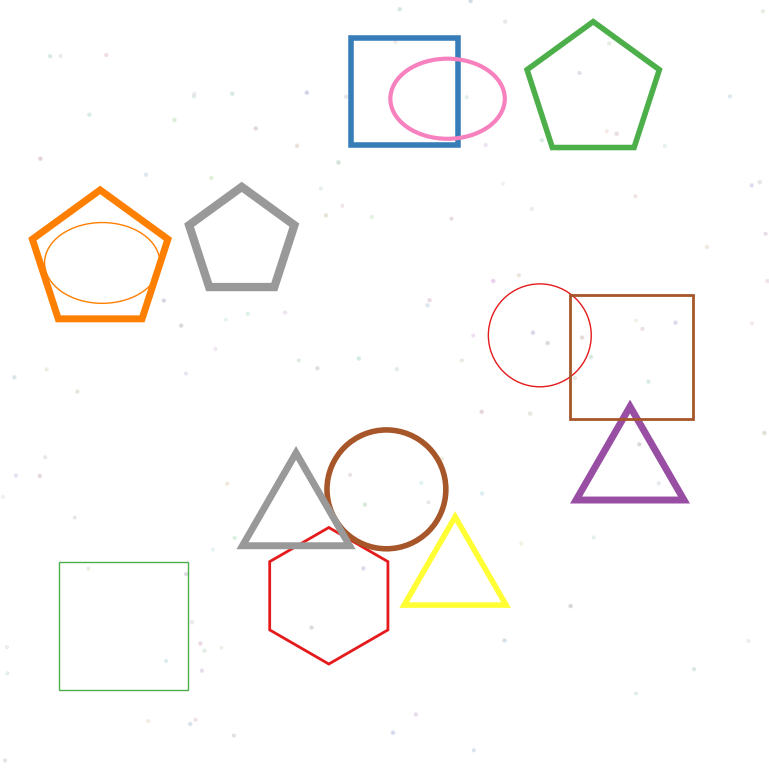[{"shape": "circle", "thickness": 0.5, "radius": 0.33, "center": [0.701, 0.564]}, {"shape": "hexagon", "thickness": 1, "radius": 0.44, "center": [0.427, 0.226]}, {"shape": "square", "thickness": 2, "radius": 0.35, "center": [0.526, 0.881]}, {"shape": "pentagon", "thickness": 2, "radius": 0.45, "center": [0.77, 0.882]}, {"shape": "square", "thickness": 0.5, "radius": 0.42, "center": [0.161, 0.187]}, {"shape": "triangle", "thickness": 2.5, "radius": 0.4, "center": [0.818, 0.391]}, {"shape": "oval", "thickness": 0.5, "radius": 0.37, "center": [0.133, 0.659]}, {"shape": "pentagon", "thickness": 2.5, "radius": 0.46, "center": [0.13, 0.661]}, {"shape": "triangle", "thickness": 2, "radius": 0.38, "center": [0.591, 0.252]}, {"shape": "circle", "thickness": 2, "radius": 0.39, "center": [0.502, 0.364]}, {"shape": "square", "thickness": 1, "radius": 0.4, "center": [0.82, 0.537]}, {"shape": "oval", "thickness": 1.5, "radius": 0.37, "center": [0.581, 0.872]}, {"shape": "triangle", "thickness": 2.5, "radius": 0.4, "center": [0.384, 0.331]}, {"shape": "pentagon", "thickness": 3, "radius": 0.36, "center": [0.314, 0.685]}]